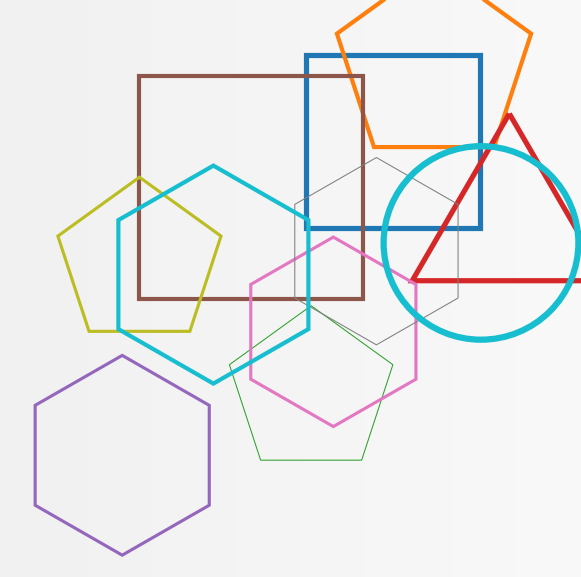[{"shape": "square", "thickness": 2.5, "radius": 0.75, "center": [0.676, 0.754]}, {"shape": "pentagon", "thickness": 2, "radius": 0.88, "center": [0.747, 0.887]}, {"shape": "pentagon", "thickness": 0.5, "radius": 0.74, "center": [0.535, 0.322]}, {"shape": "triangle", "thickness": 2.5, "radius": 0.96, "center": [0.876, 0.609]}, {"shape": "hexagon", "thickness": 1.5, "radius": 0.86, "center": [0.21, 0.211]}, {"shape": "square", "thickness": 2, "radius": 0.96, "center": [0.432, 0.674]}, {"shape": "hexagon", "thickness": 1.5, "radius": 0.82, "center": [0.574, 0.425]}, {"shape": "hexagon", "thickness": 0.5, "radius": 0.81, "center": [0.648, 0.564]}, {"shape": "pentagon", "thickness": 1.5, "radius": 0.74, "center": [0.24, 0.545]}, {"shape": "circle", "thickness": 3, "radius": 0.84, "center": [0.828, 0.578]}, {"shape": "hexagon", "thickness": 2, "radius": 0.94, "center": [0.367, 0.524]}]